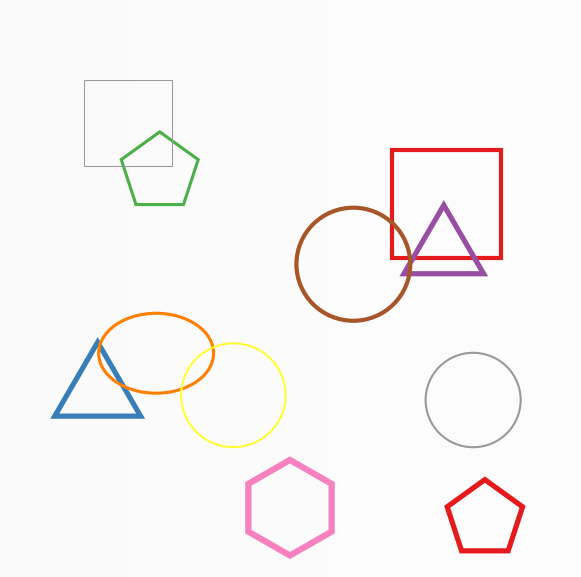[{"shape": "pentagon", "thickness": 2.5, "radius": 0.34, "center": [0.834, 0.1]}, {"shape": "square", "thickness": 2, "radius": 0.47, "center": [0.769, 0.646]}, {"shape": "triangle", "thickness": 2.5, "radius": 0.43, "center": [0.168, 0.321]}, {"shape": "pentagon", "thickness": 1.5, "radius": 0.35, "center": [0.275, 0.701]}, {"shape": "triangle", "thickness": 2.5, "radius": 0.4, "center": [0.763, 0.565]}, {"shape": "oval", "thickness": 1.5, "radius": 0.49, "center": [0.269, 0.387]}, {"shape": "circle", "thickness": 1, "radius": 0.45, "center": [0.401, 0.315]}, {"shape": "circle", "thickness": 2, "radius": 0.49, "center": [0.608, 0.542]}, {"shape": "hexagon", "thickness": 3, "radius": 0.41, "center": [0.499, 0.12]}, {"shape": "circle", "thickness": 1, "radius": 0.41, "center": [0.814, 0.306]}, {"shape": "square", "thickness": 0.5, "radius": 0.38, "center": [0.22, 0.786]}]